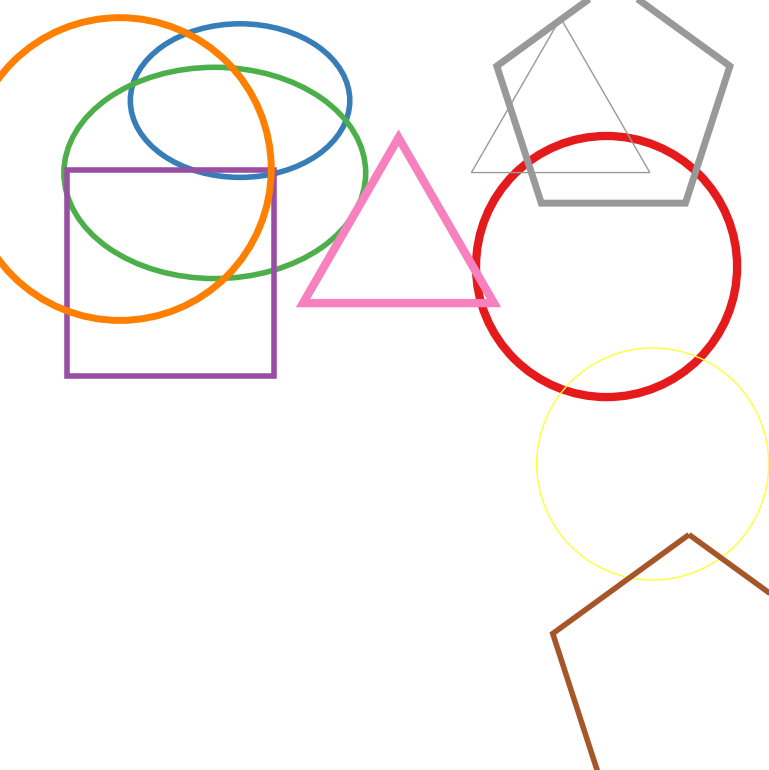[{"shape": "circle", "thickness": 3, "radius": 0.85, "center": [0.788, 0.654]}, {"shape": "oval", "thickness": 2, "radius": 0.71, "center": [0.312, 0.869]}, {"shape": "oval", "thickness": 2, "radius": 0.98, "center": [0.279, 0.775]}, {"shape": "square", "thickness": 2, "radius": 0.67, "center": [0.222, 0.646]}, {"shape": "circle", "thickness": 2.5, "radius": 0.98, "center": [0.156, 0.78]}, {"shape": "circle", "thickness": 0.5, "radius": 0.75, "center": [0.848, 0.397]}, {"shape": "pentagon", "thickness": 2, "radius": 0.93, "center": [0.895, 0.12]}, {"shape": "triangle", "thickness": 3, "radius": 0.72, "center": [0.518, 0.678]}, {"shape": "triangle", "thickness": 0.5, "radius": 0.67, "center": [0.728, 0.843]}, {"shape": "pentagon", "thickness": 2.5, "radius": 0.8, "center": [0.797, 0.865]}]